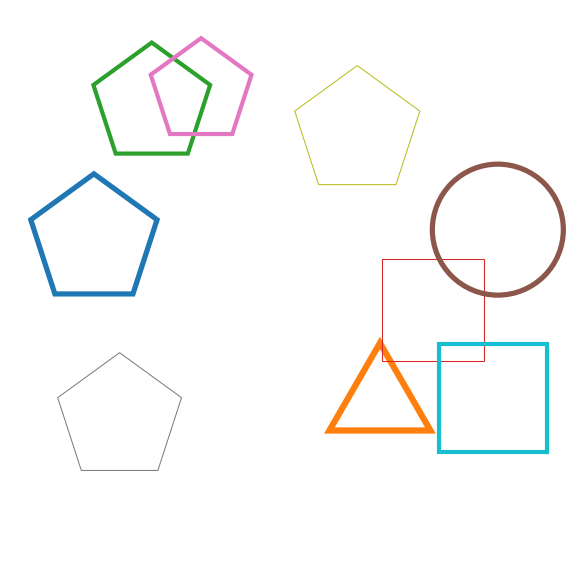[{"shape": "pentagon", "thickness": 2.5, "radius": 0.57, "center": [0.163, 0.583]}, {"shape": "triangle", "thickness": 3, "radius": 0.5, "center": [0.658, 0.304]}, {"shape": "pentagon", "thickness": 2, "radius": 0.53, "center": [0.263, 0.819]}, {"shape": "square", "thickness": 0.5, "radius": 0.44, "center": [0.749, 0.462]}, {"shape": "circle", "thickness": 2.5, "radius": 0.57, "center": [0.862, 0.601]}, {"shape": "pentagon", "thickness": 2, "radius": 0.46, "center": [0.348, 0.841]}, {"shape": "pentagon", "thickness": 0.5, "radius": 0.56, "center": [0.207, 0.276]}, {"shape": "pentagon", "thickness": 0.5, "radius": 0.57, "center": [0.619, 0.772]}, {"shape": "square", "thickness": 2, "radius": 0.47, "center": [0.854, 0.31]}]